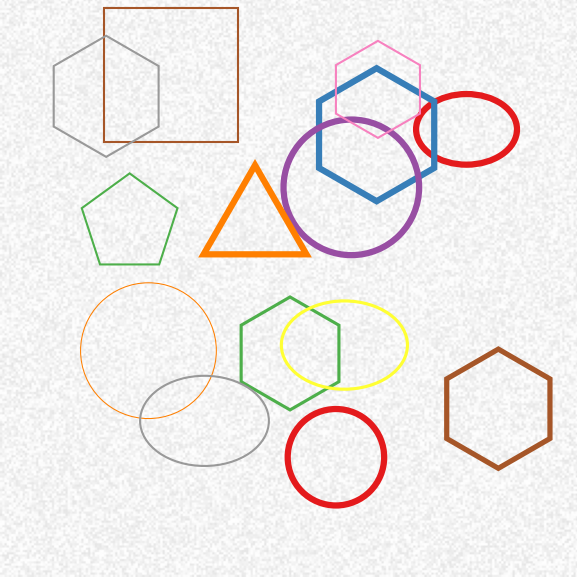[{"shape": "circle", "thickness": 3, "radius": 0.42, "center": [0.582, 0.207]}, {"shape": "oval", "thickness": 3, "radius": 0.44, "center": [0.808, 0.775]}, {"shape": "hexagon", "thickness": 3, "radius": 0.58, "center": [0.652, 0.766]}, {"shape": "hexagon", "thickness": 1.5, "radius": 0.49, "center": [0.502, 0.387]}, {"shape": "pentagon", "thickness": 1, "radius": 0.44, "center": [0.224, 0.612]}, {"shape": "circle", "thickness": 3, "radius": 0.59, "center": [0.608, 0.675]}, {"shape": "triangle", "thickness": 3, "radius": 0.51, "center": [0.442, 0.61]}, {"shape": "circle", "thickness": 0.5, "radius": 0.59, "center": [0.257, 0.392]}, {"shape": "oval", "thickness": 1.5, "radius": 0.55, "center": [0.596, 0.402]}, {"shape": "hexagon", "thickness": 2.5, "radius": 0.52, "center": [0.863, 0.291]}, {"shape": "square", "thickness": 1, "radius": 0.58, "center": [0.296, 0.87]}, {"shape": "hexagon", "thickness": 1, "radius": 0.42, "center": [0.654, 0.844]}, {"shape": "hexagon", "thickness": 1, "radius": 0.52, "center": [0.184, 0.832]}, {"shape": "oval", "thickness": 1, "radius": 0.56, "center": [0.354, 0.27]}]